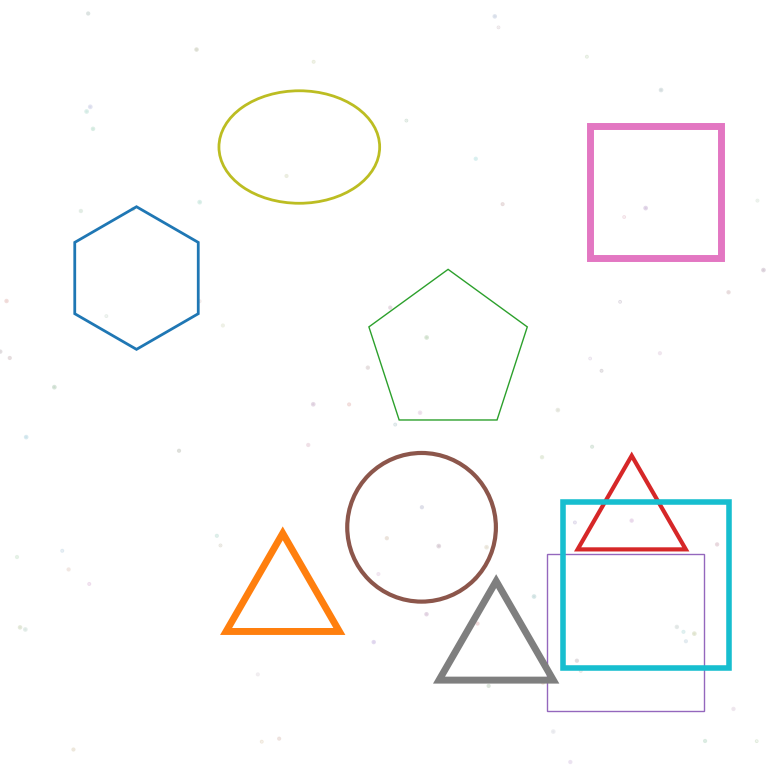[{"shape": "hexagon", "thickness": 1, "radius": 0.46, "center": [0.177, 0.639]}, {"shape": "triangle", "thickness": 2.5, "radius": 0.42, "center": [0.367, 0.222]}, {"shape": "pentagon", "thickness": 0.5, "radius": 0.54, "center": [0.582, 0.542]}, {"shape": "triangle", "thickness": 1.5, "radius": 0.41, "center": [0.82, 0.327]}, {"shape": "square", "thickness": 0.5, "radius": 0.51, "center": [0.812, 0.179]}, {"shape": "circle", "thickness": 1.5, "radius": 0.48, "center": [0.547, 0.315]}, {"shape": "square", "thickness": 2.5, "radius": 0.43, "center": [0.851, 0.751]}, {"shape": "triangle", "thickness": 2.5, "radius": 0.43, "center": [0.644, 0.16]}, {"shape": "oval", "thickness": 1, "radius": 0.52, "center": [0.389, 0.809]}, {"shape": "square", "thickness": 2, "radius": 0.54, "center": [0.839, 0.24]}]